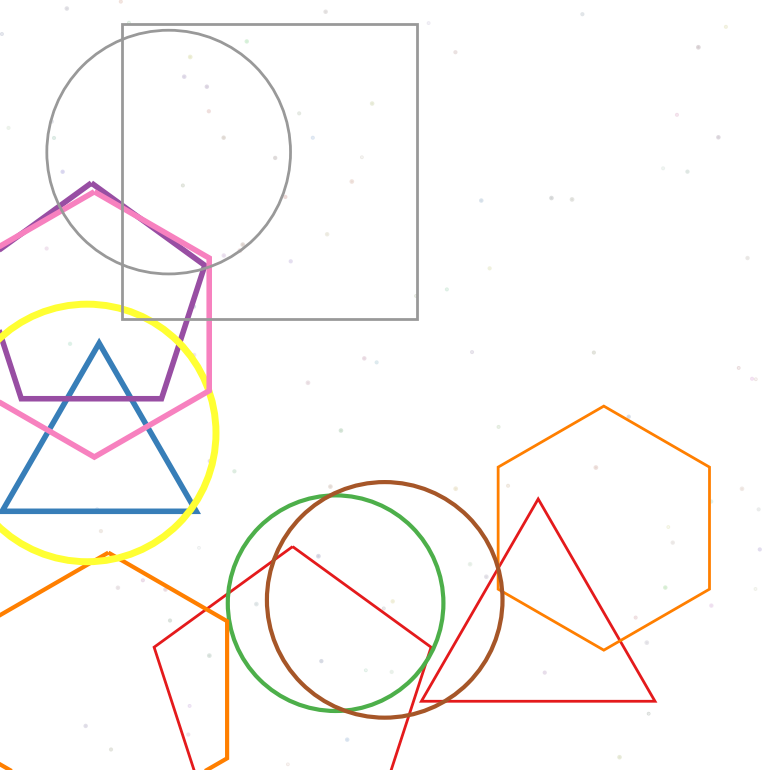[{"shape": "pentagon", "thickness": 1, "radius": 0.95, "center": [0.38, 0.101]}, {"shape": "triangle", "thickness": 1, "radius": 0.88, "center": [0.699, 0.177]}, {"shape": "triangle", "thickness": 2, "radius": 0.73, "center": [0.129, 0.409]}, {"shape": "circle", "thickness": 1.5, "radius": 0.7, "center": [0.436, 0.217]}, {"shape": "pentagon", "thickness": 2, "radius": 0.77, "center": [0.119, 0.607]}, {"shape": "hexagon", "thickness": 1, "radius": 0.79, "center": [0.784, 0.314]}, {"shape": "hexagon", "thickness": 1.5, "radius": 0.89, "center": [0.141, 0.104]}, {"shape": "circle", "thickness": 2.5, "radius": 0.84, "center": [0.113, 0.438]}, {"shape": "circle", "thickness": 1.5, "radius": 0.76, "center": [0.5, 0.221]}, {"shape": "hexagon", "thickness": 2, "radius": 0.86, "center": [0.123, 0.579]}, {"shape": "square", "thickness": 1, "radius": 0.96, "center": [0.35, 0.777]}, {"shape": "circle", "thickness": 1, "radius": 0.79, "center": [0.219, 0.802]}]